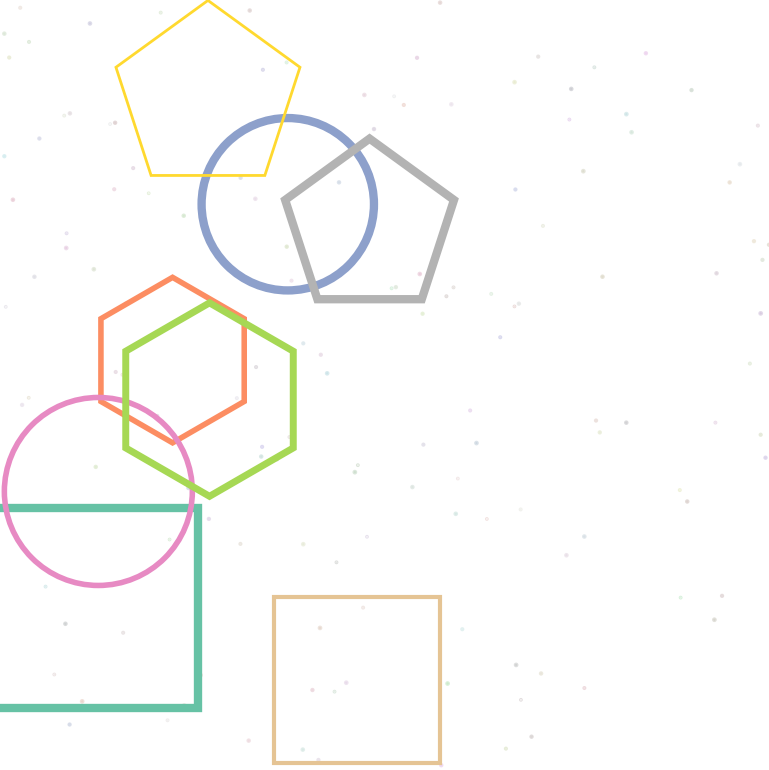[{"shape": "square", "thickness": 3, "radius": 0.65, "center": [0.128, 0.211]}, {"shape": "hexagon", "thickness": 2, "radius": 0.54, "center": [0.224, 0.532]}, {"shape": "circle", "thickness": 3, "radius": 0.56, "center": [0.374, 0.735]}, {"shape": "circle", "thickness": 2, "radius": 0.61, "center": [0.128, 0.362]}, {"shape": "hexagon", "thickness": 2.5, "radius": 0.63, "center": [0.272, 0.481]}, {"shape": "pentagon", "thickness": 1, "radius": 0.63, "center": [0.27, 0.874]}, {"shape": "square", "thickness": 1.5, "radius": 0.54, "center": [0.463, 0.117]}, {"shape": "pentagon", "thickness": 3, "radius": 0.58, "center": [0.48, 0.705]}]